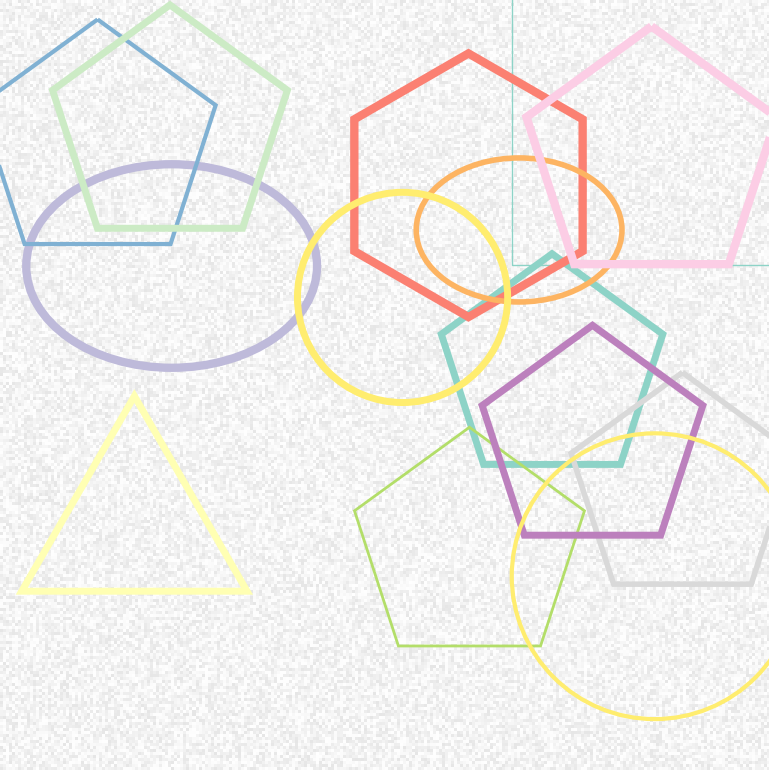[{"shape": "pentagon", "thickness": 2.5, "radius": 0.76, "center": [0.717, 0.519]}, {"shape": "square", "thickness": 0.5, "radius": 0.91, "center": [0.847, 0.837]}, {"shape": "triangle", "thickness": 2.5, "radius": 0.84, "center": [0.175, 0.317]}, {"shape": "oval", "thickness": 3, "radius": 0.94, "center": [0.223, 0.655]}, {"shape": "hexagon", "thickness": 3, "radius": 0.86, "center": [0.608, 0.759]}, {"shape": "pentagon", "thickness": 1.5, "radius": 0.81, "center": [0.127, 0.814]}, {"shape": "oval", "thickness": 2, "radius": 0.67, "center": [0.674, 0.701]}, {"shape": "pentagon", "thickness": 1, "radius": 0.79, "center": [0.61, 0.288]}, {"shape": "pentagon", "thickness": 3, "radius": 0.85, "center": [0.846, 0.795]}, {"shape": "pentagon", "thickness": 2, "radius": 0.76, "center": [0.886, 0.364]}, {"shape": "pentagon", "thickness": 2.5, "radius": 0.75, "center": [0.769, 0.427]}, {"shape": "pentagon", "thickness": 2.5, "radius": 0.8, "center": [0.221, 0.833]}, {"shape": "circle", "thickness": 2.5, "radius": 0.68, "center": [0.523, 0.614]}, {"shape": "circle", "thickness": 1.5, "radius": 0.93, "center": [0.85, 0.252]}]